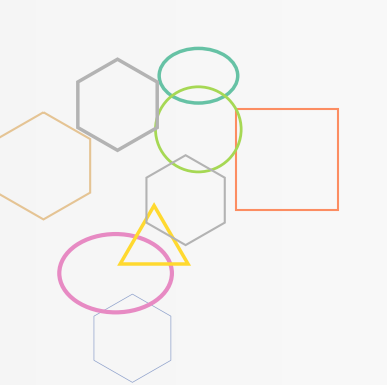[{"shape": "oval", "thickness": 2.5, "radius": 0.51, "center": [0.512, 0.803]}, {"shape": "square", "thickness": 1.5, "radius": 0.66, "center": [0.741, 0.585]}, {"shape": "hexagon", "thickness": 0.5, "radius": 0.57, "center": [0.342, 0.121]}, {"shape": "oval", "thickness": 3, "radius": 0.73, "center": [0.298, 0.29]}, {"shape": "circle", "thickness": 2, "radius": 0.55, "center": [0.512, 0.664]}, {"shape": "triangle", "thickness": 2.5, "radius": 0.51, "center": [0.398, 0.365]}, {"shape": "hexagon", "thickness": 1.5, "radius": 0.7, "center": [0.112, 0.569]}, {"shape": "hexagon", "thickness": 1.5, "radius": 0.58, "center": [0.479, 0.48]}, {"shape": "hexagon", "thickness": 2.5, "radius": 0.59, "center": [0.303, 0.728]}]